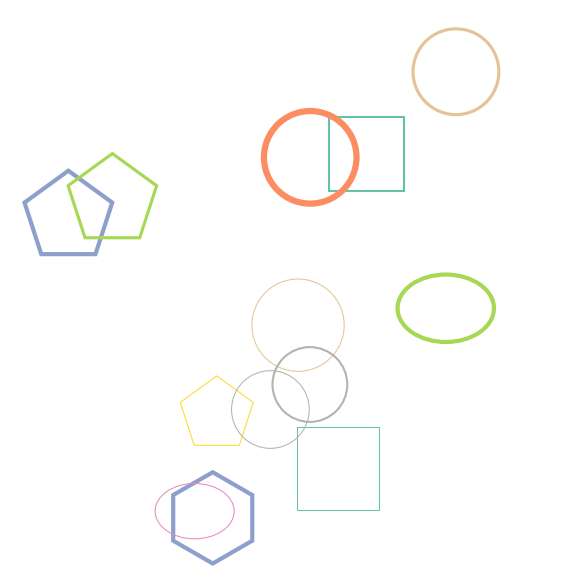[{"shape": "square", "thickness": 1, "radius": 0.32, "center": [0.635, 0.732]}, {"shape": "square", "thickness": 0.5, "radius": 0.36, "center": [0.585, 0.188]}, {"shape": "circle", "thickness": 3, "radius": 0.4, "center": [0.537, 0.727]}, {"shape": "hexagon", "thickness": 2, "radius": 0.4, "center": [0.368, 0.102]}, {"shape": "pentagon", "thickness": 2, "radius": 0.4, "center": [0.118, 0.624]}, {"shape": "oval", "thickness": 0.5, "radius": 0.34, "center": [0.337, 0.114]}, {"shape": "pentagon", "thickness": 1.5, "radius": 0.4, "center": [0.195, 0.653]}, {"shape": "oval", "thickness": 2, "radius": 0.42, "center": [0.772, 0.465]}, {"shape": "pentagon", "thickness": 0.5, "radius": 0.33, "center": [0.375, 0.282]}, {"shape": "circle", "thickness": 0.5, "radius": 0.4, "center": [0.516, 0.436]}, {"shape": "circle", "thickness": 1.5, "radius": 0.37, "center": [0.79, 0.875]}, {"shape": "circle", "thickness": 1, "radius": 0.32, "center": [0.537, 0.333]}, {"shape": "circle", "thickness": 0.5, "radius": 0.34, "center": [0.468, 0.29]}]